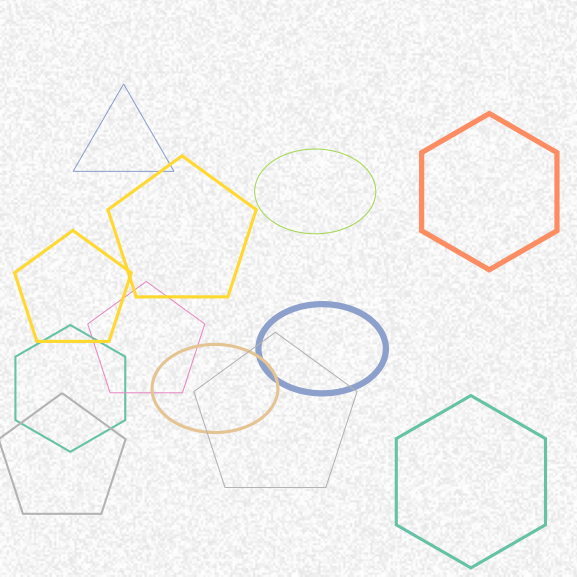[{"shape": "hexagon", "thickness": 1, "radius": 0.55, "center": [0.122, 0.327]}, {"shape": "hexagon", "thickness": 1.5, "radius": 0.75, "center": [0.815, 0.165]}, {"shape": "hexagon", "thickness": 2.5, "radius": 0.68, "center": [0.847, 0.667]}, {"shape": "oval", "thickness": 3, "radius": 0.55, "center": [0.558, 0.395]}, {"shape": "triangle", "thickness": 0.5, "radius": 0.5, "center": [0.214, 0.753]}, {"shape": "pentagon", "thickness": 0.5, "radius": 0.53, "center": [0.253, 0.405]}, {"shape": "oval", "thickness": 0.5, "radius": 0.52, "center": [0.546, 0.668]}, {"shape": "pentagon", "thickness": 1.5, "radius": 0.53, "center": [0.126, 0.494]}, {"shape": "pentagon", "thickness": 1.5, "radius": 0.68, "center": [0.315, 0.594]}, {"shape": "oval", "thickness": 1.5, "radius": 0.54, "center": [0.372, 0.326]}, {"shape": "pentagon", "thickness": 0.5, "radius": 0.74, "center": [0.477, 0.275]}, {"shape": "pentagon", "thickness": 1, "radius": 0.58, "center": [0.108, 0.203]}]